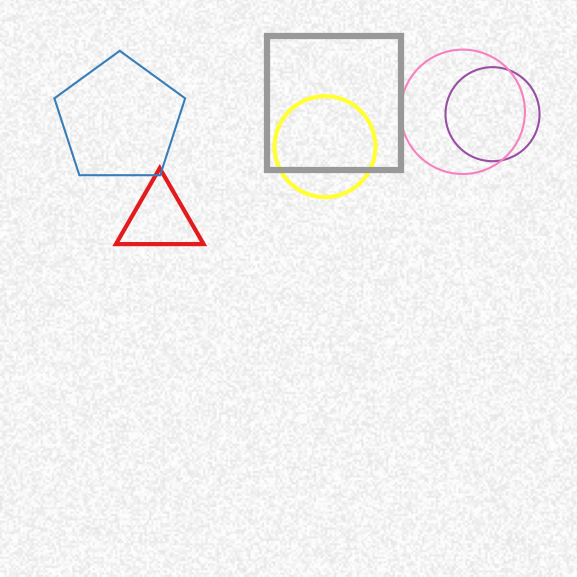[{"shape": "triangle", "thickness": 2, "radius": 0.44, "center": [0.277, 0.62]}, {"shape": "pentagon", "thickness": 1, "radius": 0.6, "center": [0.207, 0.792]}, {"shape": "circle", "thickness": 1, "radius": 0.41, "center": [0.853, 0.801]}, {"shape": "circle", "thickness": 2, "radius": 0.44, "center": [0.563, 0.745]}, {"shape": "circle", "thickness": 1, "radius": 0.54, "center": [0.801, 0.806]}, {"shape": "square", "thickness": 3, "radius": 0.58, "center": [0.578, 0.821]}]